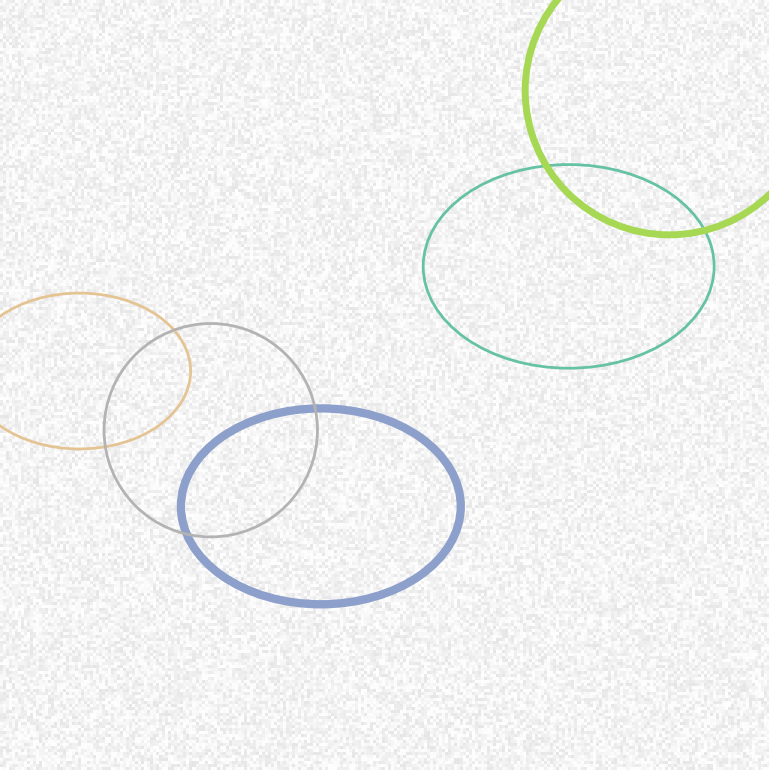[{"shape": "oval", "thickness": 1, "radius": 0.94, "center": [0.739, 0.654]}, {"shape": "oval", "thickness": 3, "radius": 0.91, "center": [0.417, 0.342]}, {"shape": "circle", "thickness": 2.5, "radius": 0.94, "center": [0.869, 0.882]}, {"shape": "oval", "thickness": 1, "radius": 0.72, "center": [0.103, 0.518]}, {"shape": "circle", "thickness": 1, "radius": 0.69, "center": [0.274, 0.441]}]